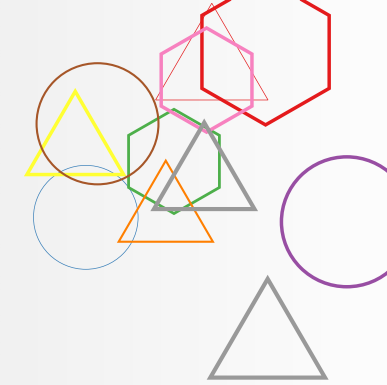[{"shape": "triangle", "thickness": 0.5, "radius": 0.84, "center": [0.547, 0.824]}, {"shape": "hexagon", "thickness": 2.5, "radius": 0.95, "center": [0.685, 0.865]}, {"shape": "circle", "thickness": 0.5, "radius": 0.67, "center": [0.221, 0.435]}, {"shape": "hexagon", "thickness": 2, "radius": 0.68, "center": [0.449, 0.581]}, {"shape": "circle", "thickness": 2.5, "radius": 0.84, "center": [0.895, 0.424]}, {"shape": "triangle", "thickness": 1.5, "radius": 0.7, "center": [0.428, 0.442]}, {"shape": "triangle", "thickness": 2.5, "radius": 0.72, "center": [0.194, 0.619]}, {"shape": "circle", "thickness": 1.5, "radius": 0.79, "center": [0.252, 0.679]}, {"shape": "hexagon", "thickness": 2.5, "radius": 0.68, "center": [0.533, 0.792]}, {"shape": "triangle", "thickness": 3, "radius": 0.85, "center": [0.691, 0.105]}, {"shape": "triangle", "thickness": 3, "radius": 0.75, "center": [0.527, 0.532]}]